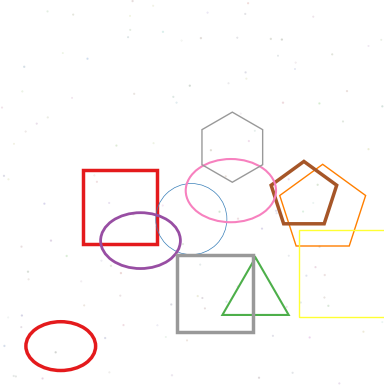[{"shape": "square", "thickness": 2.5, "radius": 0.48, "center": [0.312, 0.462]}, {"shape": "oval", "thickness": 2.5, "radius": 0.45, "center": [0.158, 0.101]}, {"shape": "circle", "thickness": 0.5, "radius": 0.46, "center": [0.497, 0.431]}, {"shape": "triangle", "thickness": 1.5, "radius": 0.5, "center": [0.664, 0.232]}, {"shape": "oval", "thickness": 2, "radius": 0.52, "center": [0.365, 0.375]}, {"shape": "pentagon", "thickness": 1, "radius": 0.59, "center": [0.838, 0.456]}, {"shape": "square", "thickness": 1, "radius": 0.56, "center": [0.889, 0.29]}, {"shape": "pentagon", "thickness": 2.5, "radius": 0.45, "center": [0.789, 0.491]}, {"shape": "oval", "thickness": 1.5, "radius": 0.59, "center": [0.6, 0.505]}, {"shape": "hexagon", "thickness": 1, "radius": 0.46, "center": [0.603, 0.618]}, {"shape": "square", "thickness": 2.5, "radius": 0.5, "center": [0.558, 0.238]}]